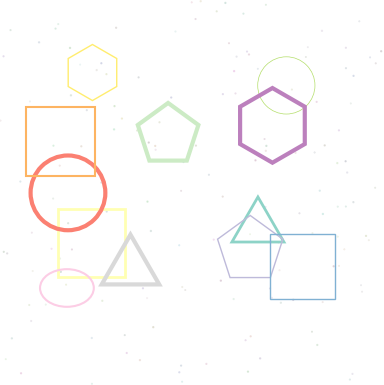[{"shape": "triangle", "thickness": 2, "radius": 0.39, "center": [0.67, 0.41]}, {"shape": "square", "thickness": 2, "radius": 0.44, "center": [0.238, 0.369]}, {"shape": "pentagon", "thickness": 1, "radius": 0.45, "center": [0.65, 0.351]}, {"shape": "circle", "thickness": 3, "radius": 0.49, "center": [0.177, 0.499]}, {"shape": "square", "thickness": 1, "radius": 0.42, "center": [0.786, 0.308]}, {"shape": "square", "thickness": 1.5, "radius": 0.45, "center": [0.157, 0.632]}, {"shape": "circle", "thickness": 0.5, "radius": 0.37, "center": [0.744, 0.778]}, {"shape": "oval", "thickness": 1.5, "radius": 0.35, "center": [0.174, 0.252]}, {"shape": "triangle", "thickness": 3, "radius": 0.43, "center": [0.339, 0.304]}, {"shape": "hexagon", "thickness": 3, "radius": 0.48, "center": [0.708, 0.674]}, {"shape": "pentagon", "thickness": 3, "radius": 0.41, "center": [0.437, 0.65]}, {"shape": "hexagon", "thickness": 1, "radius": 0.36, "center": [0.24, 0.812]}]